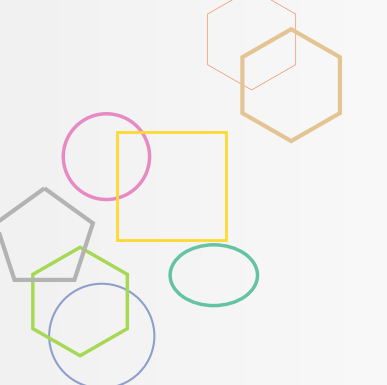[{"shape": "oval", "thickness": 2.5, "radius": 0.56, "center": [0.552, 0.285]}, {"shape": "hexagon", "thickness": 0.5, "radius": 0.66, "center": [0.649, 0.898]}, {"shape": "circle", "thickness": 1.5, "radius": 0.68, "center": [0.263, 0.127]}, {"shape": "circle", "thickness": 2.5, "radius": 0.56, "center": [0.275, 0.593]}, {"shape": "hexagon", "thickness": 2.5, "radius": 0.7, "center": [0.207, 0.217]}, {"shape": "square", "thickness": 2, "radius": 0.7, "center": [0.443, 0.517]}, {"shape": "hexagon", "thickness": 3, "radius": 0.73, "center": [0.751, 0.779]}, {"shape": "pentagon", "thickness": 3, "radius": 0.66, "center": [0.115, 0.379]}]